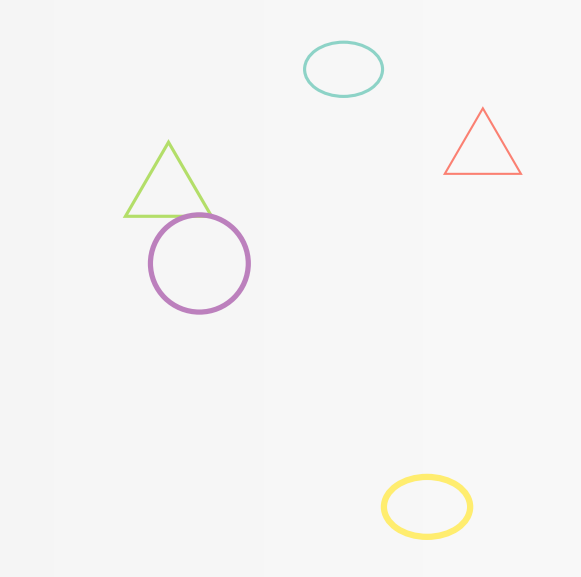[{"shape": "oval", "thickness": 1.5, "radius": 0.34, "center": [0.591, 0.879]}, {"shape": "triangle", "thickness": 1, "radius": 0.38, "center": [0.831, 0.736]}, {"shape": "triangle", "thickness": 1.5, "radius": 0.43, "center": [0.29, 0.667]}, {"shape": "circle", "thickness": 2.5, "radius": 0.42, "center": [0.343, 0.543]}, {"shape": "oval", "thickness": 3, "radius": 0.37, "center": [0.735, 0.121]}]